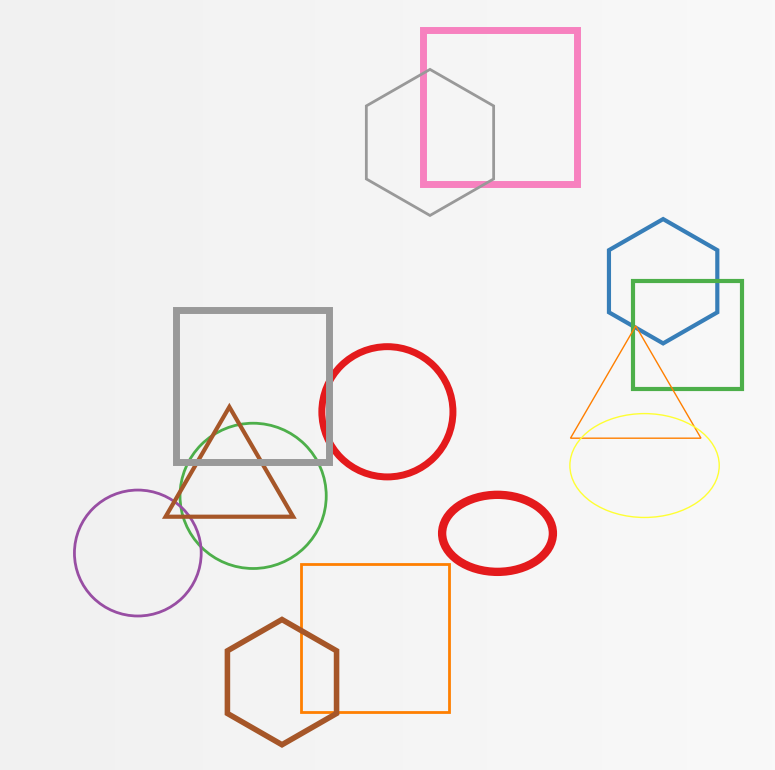[{"shape": "circle", "thickness": 2.5, "radius": 0.42, "center": [0.5, 0.465]}, {"shape": "oval", "thickness": 3, "radius": 0.36, "center": [0.642, 0.307]}, {"shape": "hexagon", "thickness": 1.5, "radius": 0.4, "center": [0.856, 0.635]}, {"shape": "square", "thickness": 1.5, "radius": 0.35, "center": [0.887, 0.565]}, {"shape": "circle", "thickness": 1, "radius": 0.47, "center": [0.327, 0.356]}, {"shape": "circle", "thickness": 1, "radius": 0.41, "center": [0.178, 0.282]}, {"shape": "triangle", "thickness": 0.5, "radius": 0.49, "center": [0.82, 0.48]}, {"shape": "square", "thickness": 1, "radius": 0.48, "center": [0.484, 0.172]}, {"shape": "oval", "thickness": 0.5, "radius": 0.48, "center": [0.832, 0.395]}, {"shape": "hexagon", "thickness": 2, "radius": 0.41, "center": [0.364, 0.114]}, {"shape": "triangle", "thickness": 1.5, "radius": 0.48, "center": [0.296, 0.376]}, {"shape": "square", "thickness": 2.5, "radius": 0.5, "center": [0.645, 0.862]}, {"shape": "square", "thickness": 2.5, "radius": 0.49, "center": [0.326, 0.499]}, {"shape": "hexagon", "thickness": 1, "radius": 0.47, "center": [0.555, 0.815]}]